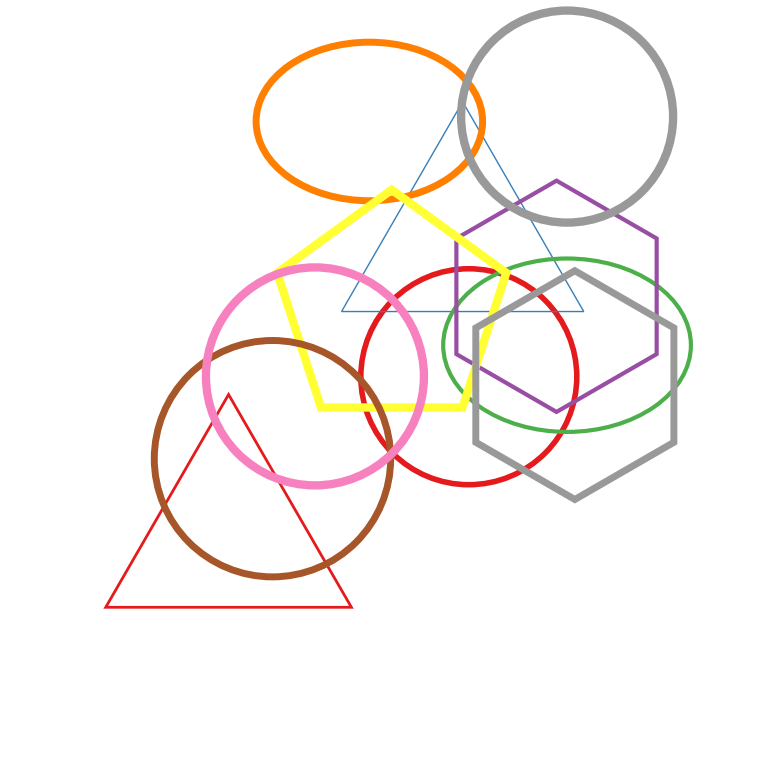[{"shape": "circle", "thickness": 2, "radius": 0.7, "center": [0.609, 0.511]}, {"shape": "triangle", "thickness": 1, "radius": 0.92, "center": [0.297, 0.303]}, {"shape": "triangle", "thickness": 0.5, "radius": 0.91, "center": [0.601, 0.686]}, {"shape": "oval", "thickness": 1.5, "radius": 0.8, "center": [0.736, 0.552]}, {"shape": "hexagon", "thickness": 1.5, "radius": 0.75, "center": [0.723, 0.615]}, {"shape": "oval", "thickness": 2.5, "radius": 0.74, "center": [0.48, 0.842]}, {"shape": "pentagon", "thickness": 3, "radius": 0.78, "center": [0.509, 0.597]}, {"shape": "circle", "thickness": 2.5, "radius": 0.77, "center": [0.354, 0.404]}, {"shape": "circle", "thickness": 3, "radius": 0.71, "center": [0.409, 0.511]}, {"shape": "circle", "thickness": 3, "radius": 0.69, "center": [0.737, 0.849]}, {"shape": "hexagon", "thickness": 2.5, "radius": 0.74, "center": [0.747, 0.5]}]